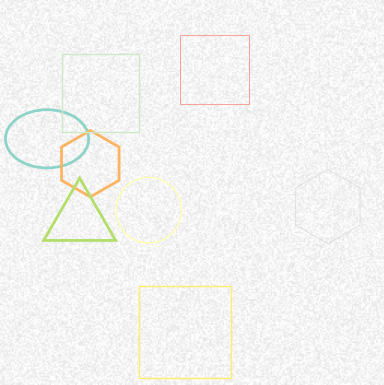[{"shape": "oval", "thickness": 2, "radius": 0.54, "center": [0.122, 0.639]}, {"shape": "circle", "thickness": 1, "radius": 0.43, "center": [0.387, 0.454]}, {"shape": "square", "thickness": 0.5, "radius": 0.45, "center": [0.556, 0.819]}, {"shape": "hexagon", "thickness": 2, "radius": 0.43, "center": [0.235, 0.575]}, {"shape": "triangle", "thickness": 2, "radius": 0.54, "center": [0.207, 0.429]}, {"shape": "hexagon", "thickness": 0.5, "radius": 0.48, "center": [0.852, 0.463]}, {"shape": "square", "thickness": 1, "radius": 0.5, "center": [0.26, 0.758]}, {"shape": "square", "thickness": 1, "radius": 0.6, "center": [0.479, 0.138]}]